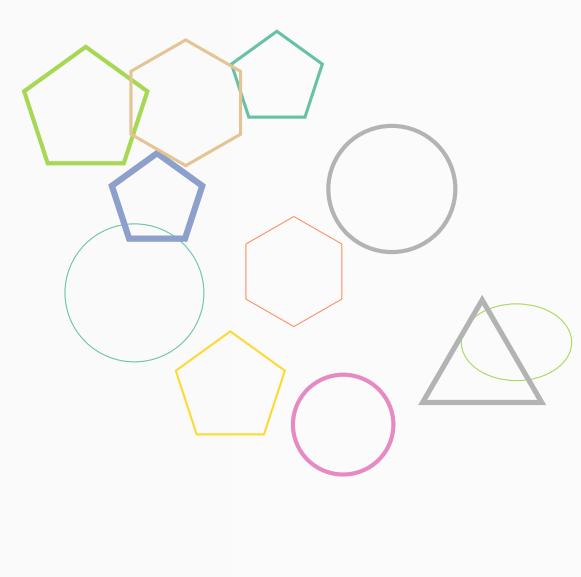[{"shape": "pentagon", "thickness": 1.5, "radius": 0.41, "center": [0.476, 0.863]}, {"shape": "circle", "thickness": 0.5, "radius": 0.6, "center": [0.231, 0.492]}, {"shape": "hexagon", "thickness": 0.5, "radius": 0.48, "center": [0.506, 0.529]}, {"shape": "pentagon", "thickness": 3, "radius": 0.41, "center": [0.27, 0.652]}, {"shape": "circle", "thickness": 2, "radius": 0.43, "center": [0.59, 0.264]}, {"shape": "pentagon", "thickness": 2, "radius": 0.56, "center": [0.148, 0.807]}, {"shape": "oval", "thickness": 0.5, "radius": 0.47, "center": [0.889, 0.407]}, {"shape": "pentagon", "thickness": 1, "radius": 0.49, "center": [0.396, 0.327]}, {"shape": "hexagon", "thickness": 1.5, "radius": 0.54, "center": [0.32, 0.821]}, {"shape": "circle", "thickness": 2, "radius": 0.55, "center": [0.674, 0.672]}, {"shape": "triangle", "thickness": 2.5, "radius": 0.59, "center": [0.83, 0.361]}]